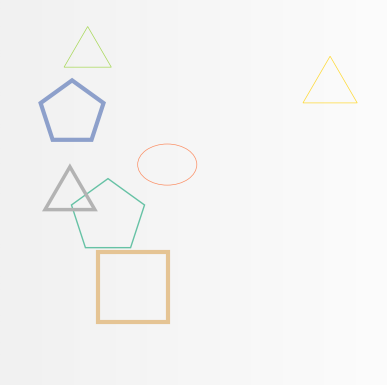[{"shape": "pentagon", "thickness": 1, "radius": 0.5, "center": [0.279, 0.437]}, {"shape": "oval", "thickness": 0.5, "radius": 0.38, "center": [0.432, 0.573]}, {"shape": "pentagon", "thickness": 3, "radius": 0.43, "center": [0.186, 0.706]}, {"shape": "triangle", "thickness": 0.5, "radius": 0.35, "center": [0.226, 0.861]}, {"shape": "triangle", "thickness": 0.5, "radius": 0.4, "center": [0.852, 0.773]}, {"shape": "square", "thickness": 3, "radius": 0.45, "center": [0.343, 0.254]}, {"shape": "triangle", "thickness": 2.5, "radius": 0.37, "center": [0.18, 0.493]}]